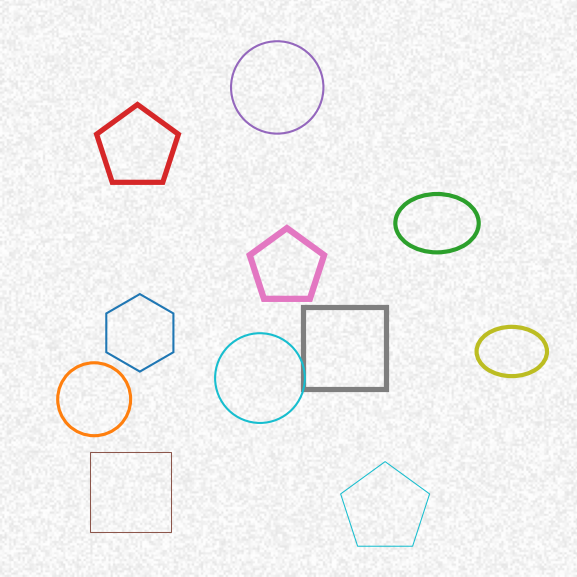[{"shape": "hexagon", "thickness": 1, "radius": 0.34, "center": [0.242, 0.423]}, {"shape": "circle", "thickness": 1.5, "radius": 0.32, "center": [0.163, 0.308]}, {"shape": "oval", "thickness": 2, "radius": 0.36, "center": [0.757, 0.613]}, {"shape": "pentagon", "thickness": 2.5, "radius": 0.37, "center": [0.238, 0.744]}, {"shape": "circle", "thickness": 1, "radius": 0.4, "center": [0.48, 0.848]}, {"shape": "square", "thickness": 0.5, "radius": 0.35, "center": [0.226, 0.147]}, {"shape": "pentagon", "thickness": 3, "radius": 0.34, "center": [0.497, 0.536]}, {"shape": "square", "thickness": 2.5, "radius": 0.36, "center": [0.596, 0.397]}, {"shape": "oval", "thickness": 2, "radius": 0.3, "center": [0.886, 0.39]}, {"shape": "circle", "thickness": 1, "radius": 0.39, "center": [0.45, 0.344]}, {"shape": "pentagon", "thickness": 0.5, "radius": 0.4, "center": [0.667, 0.119]}]